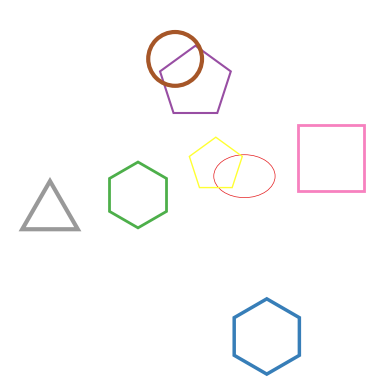[{"shape": "oval", "thickness": 0.5, "radius": 0.4, "center": [0.635, 0.542]}, {"shape": "hexagon", "thickness": 2.5, "radius": 0.49, "center": [0.693, 0.126]}, {"shape": "hexagon", "thickness": 2, "radius": 0.43, "center": [0.358, 0.494]}, {"shape": "pentagon", "thickness": 1.5, "radius": 0.48, "center": [0.508, 0.785]}, {"shape": "pentagon", "thickness": 1, "radius": 0.36, "center": [0.561, 0.571]}, {"shape": "circle", "thickness": 3, "radius": 0.35, "center": [0.455, 0.847]}, {"shape": "square", "thickness": 2, "radius": 0.43, "center": [0.86, 0.589]}, {"shape": "triangle", "thickness": 3, "radius": 0.42, "center": [0.13, 0.446]}]